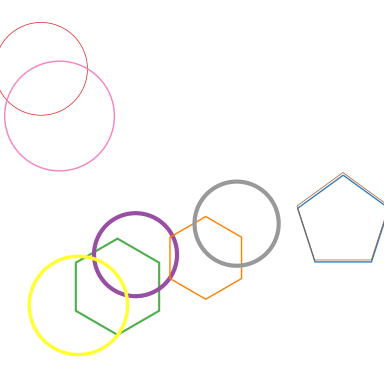[{"shape": "circle", "thickness": 0.5, "radius": 0.6, "center": [0.107, 0.821]}, {"shape": "pentagon", "thickness": 1, "radius": 0.62, "center": [0.892, 0.42]}, {"shape": "hexagon", "thickness": 1.5, "radius": 0.62, "center": [0.305, 0.255]}, {"shape": "circle", "thickness": 3, "radius": 0.54, "center": [0.352, 0.338]}, {"shape": "hexagon", "thickness": 1, "radius": 0.54, "center": [0.534, 0.33]}, {"shape": "circle", "thickness": 2.5, "radius": 0.64, "center": [0.204, 0.207]}, {"shape": "pentagon", "thickness": 0.5, "radius": 0.63, "center": [0.891, 0.426]}, {"shape": "circle", "thickness": 1, "radius": 0.71, "center": [0.155, 0.699]}, {"shape": "circle", "thickness": 3, "radius": 0.55, "center": [0.615, 0.419]}]